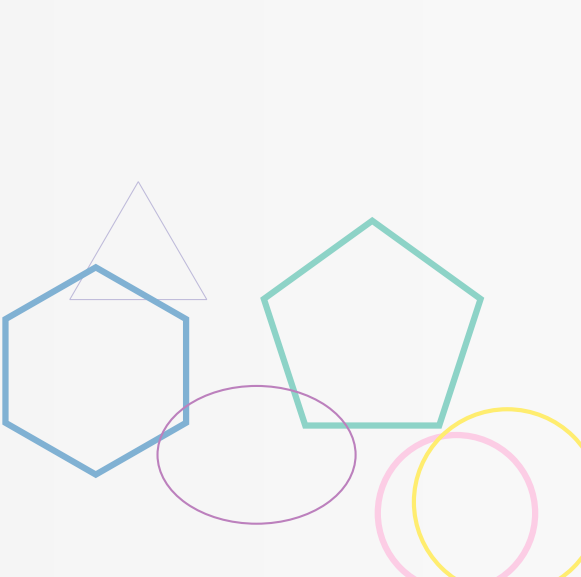[{"shape": "pentagon", "thickness": 3, "radius": 0.98, "center": [0.64, 0.421]}, {"shape": "triangle", "thickness": 0.5, "radius": 0.68, "center": [0.238, 0.548]}, {"shape": "hexagon", "thickness": 3, "radius": 0.9, "center": [0.165, 0.357]}, {"shape": "circle", "thickness": 3, "radius": 0.68, "center": [0.785, 0.11]}, {"shape": "oval", "thickness": 1, "radius": 0.85, "center": [0.441, 0.212]}, {"shape": "circle", "thickness": 2, "radius": 0.8, "center": [0.873, 0.13]}]